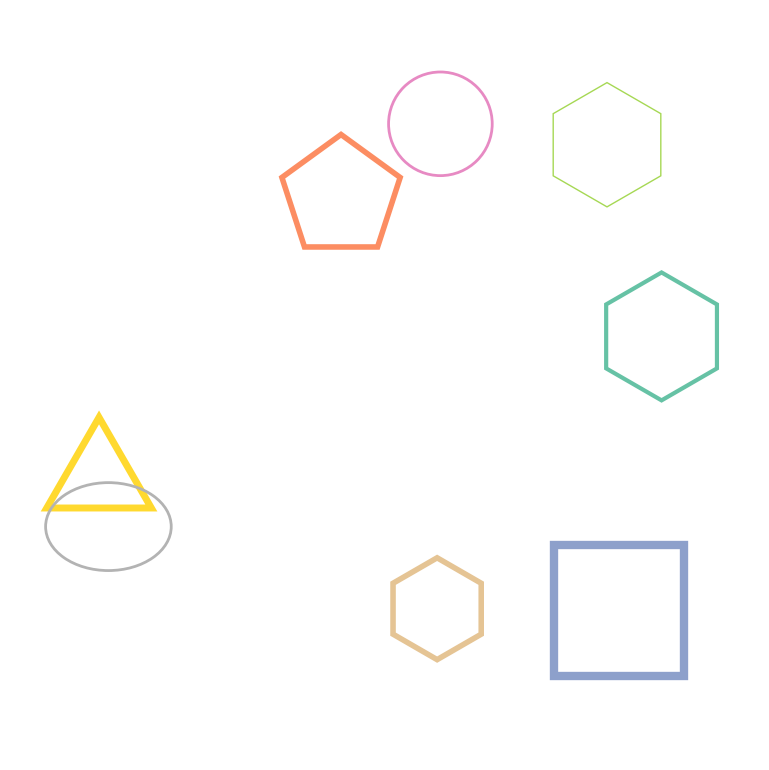[{"shape": "hexagon", "thickness": 1.5, "radius": 0.42, "center": [0.859, 0.563]}, {"shape": "pentagon", "thickness": 2, "radius": 0.4, "center": [0.443, 0.745]}, {"shape": "square", "thickness": 3, "radius": 0.42, "center": [0.804, 0.207]}, {"shape": "circle", "thickness": 1, "radius": 0.34, "center": [0.572, 0.839]}, {"shape": "hexagon", "thickness": 0.5, "radius": 0.4, "center": [0.788, 0.812]}, {"shape": "triangle", "thickness": 2.5, "radius": 0.39, "center": [0.129, 0.379]}, {"shape": "hexagon", "thickness": 2, "radius": 0.33, "center": [0.568, 0.209]}, {"shape": "oval", "thickness": 1, "radius": 0.41, "center": [0.141, 0.316]}]